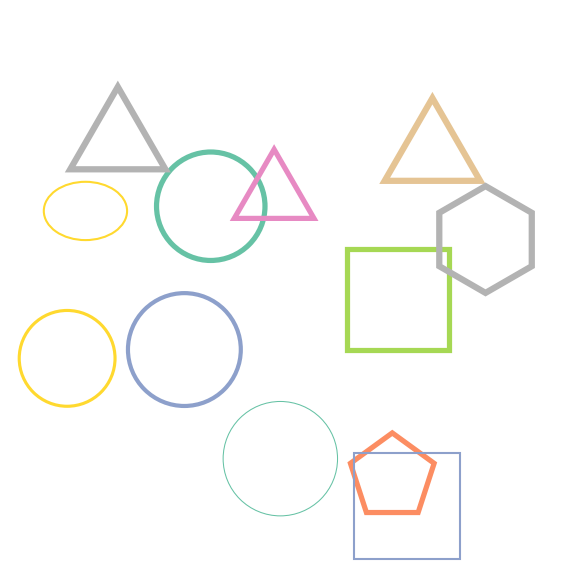[{"shape": "circle", "thickness": 0.5, "radius": 0.5, "center": [0.485, 0.205]}, {"shape": "circle", "thickness": 2.5, "radius": 0.47, "center": [0.365, 0.642]}, {"shape": "pentagon", "thickness": 2.5, "radius": 0.38, "center": [0.679, 0.173]}, {"shape": "square", "thickness": 1, "radius": 0.46, "center": [0.704, 0.123]}, {"shape": "circle", "thickness": 2, "radius": 0.49, "center": [0.319, 0.394]}, {"shape": "triangle", "thickness": 2.5, "radius": 0.4, "center": [0.475, 0.661]}, {"shape": "square", "thickness": 2.5, "radius": 0.44, "center": [0.689, 0.48]}, {"shape": "circle", "thickness": 1.5, "radius": 0.41, "center": [0.116, 0.379]}, {"shape": "oval", "thickness": 1, "radius": 0.36, "center": [0.148, 0.634]}, {"shape": "triangle", "thickness": 3, "radius": 0.48, "center": [0.749, 0.734]}, {"shape": "triangle", "thickness": 3, "radius": 0.48, "center": [0.204, 0.754]}, {"shape": "hexagon", "thickness": 3, "radius": 0.46, "center": [0.841, 0.584]}]